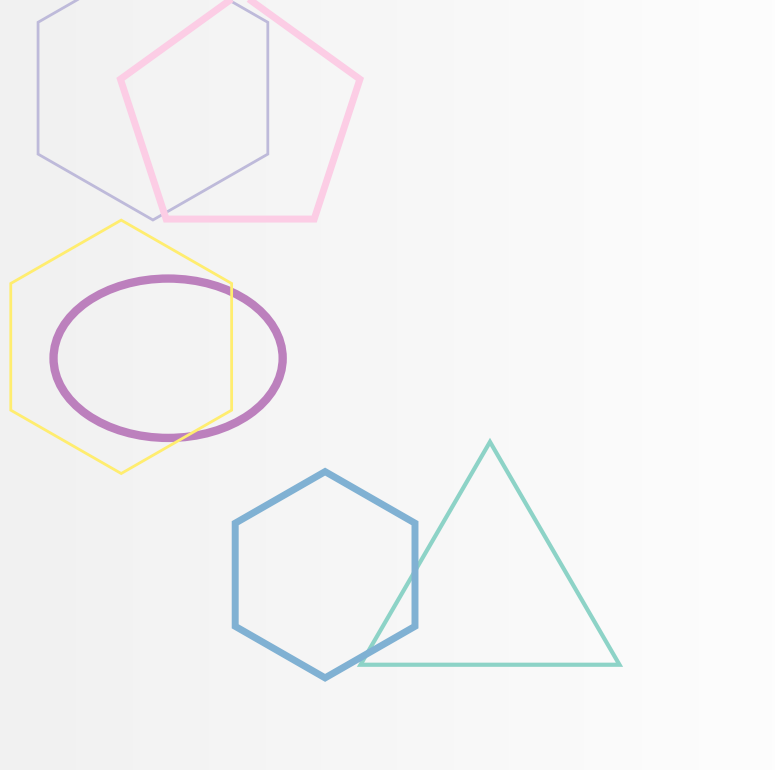[{"shape": "triangle", "thickness": 1.5, "radius": 0.96, "center": [0.632, 0.233]}, {"shape": "hexagon", "thickness": 1, "radius": 0.86, "center": [0.197, 0.885]}, {"shape": "hexagon", "thickness": 2.5, "radius": 0.67, "center": [0.419, 0.254]}, {"shape": "pentagon", "thickness": 2.5, "radius": 0.81, "center": [0.31, 0.847]}, {"shape": "oval", "thickness": 3, "radius": 0.74, "center": [0.217, 0.535]}, {"shape": "hexagon", "thickness": 1, "radius": 0.82, "center": [0.156, 0.55]}]